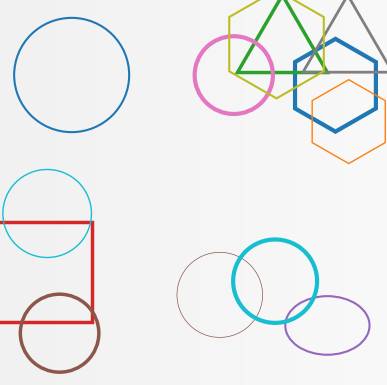[{"shape": "circle", "thickness": 1.5, "radius": 0.74, "center": [0.185, 0.805]}, {"shape": "hexagon", "thickness": 3, "radius": 0.6, "center": [0.866, 0.779]}, {"shape": "hexagon", "thickness": 1, "radius": 0.54, "center": [0.9, 0.684]}, {"shape": "triangle", "thickness": 2.5, "radius": 0.67, "center": [0.729, 0.879]}, {"shape": "square", "thickness": 2.5, "radius": 0.65, "center": [0.108, 0.294]}, {"shape": "oval", "thickness": 1.5, "radius": 0.54, "center": [0.845, 0.155]}, {"shape": "circle", "thickness": 0.5, "radius": 0.55, "center": [0.567, 0.234]}, {"shape": "circle", "thickness": 2.5, "radius": 0.51, "center": [0.154, 0.135]}, {"shape": "circle", "thickness": 3, "radius": 0.5, "center": [0.603, 0.805]}, {"shape": "triangle", "thickness": 2, "radius": 0.67, "center": [0.897, 0.879]}, {"shape": "hexagon", "thickness": 1.5, "radius": 0.7, "center": [0.714, 0.885]}, {"shape": "circle", "thickness": 3, "radius": 0.54, "center": [0.71, 0.27]}, {"shape": "circle", "thickness": 1, "radius": 0.57, "center": [0.122, 0.446]}]